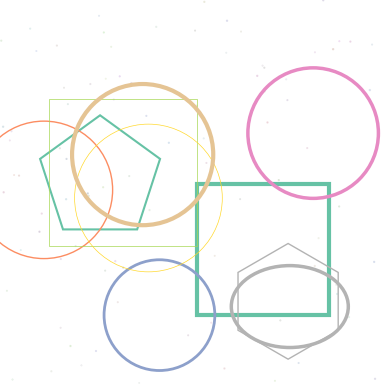[{"shape": "pentagon", "thickness": 1.5, "radius": 0.82, "center": [0.26, 0.537]}, {"shape": "square", "thickness": 3, "radius": 0.85, "center": [0.683, 0.351]}, {"shape": "circle", "thickness": 1, "radius": 0.89, "center": [0.114, 0.507]}, {"shape": "circle", "thickness": 2, "radius": 0.72, "center": [0.414, 0.181]}, {"shape": "circle", "thickness": 2.5, "radius": 0.85, "center": [0.813, 0.654]}, {"shape": "square", "thickness": 0.5, "radius": 0.96, "center": [0.319, 0.552]}, {"shape": "circle", "thickness": 0.5, "radius": 0.96, "center": [0.386, 0.486]}, {"shape": "circle", "thickness": 3, "radius": 0.92, "center": [0.371, 0.598]}, {"shape": "hexagon", "thickness": 1, "radius": 0.75, "center": [0.748, 0.217]}, {"shape": "oval", "thickness": 2.5, "radius": 0.76, "center": [0.753, 0.204]}]